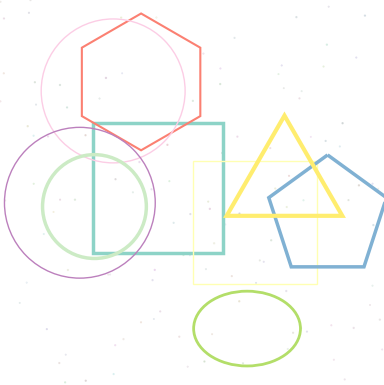[{"shape": "square", "thickness": 2.5, "radius": 0.84, "center": [0.411, 0.51]}, {"shape": "square", "thickness": 1, "radius": 0.8, "center": [0.662, 0.422]}, {"shape": "hexagon", "thickness": 1.5, "radius": 0.89, "center": [0.366, 0.787]}, {"shape": "pentagon", "thickness": 2.5, "radius": 0.8, "center": [0.851, 0.437]}, {"shape": "oval", "thickness": 2, "radius": 0.69, "center": [0.642, 0.147]}, {"shape": "circle", "thickness": 1, "radius": 0.93, "center": [0.294, 0.764]}, {"shape": "circle", "thickness": 1, "radius": 0.98, "center": [0.207, 0.473]}, {"shape": "circle", "thickness": 2.5, "radius": 0.67, "center": [0.245, 0.463]}, {"shape": "triangle", "thickness": 3, "radius": 0.87, "center": [0.739, 0.526]}]